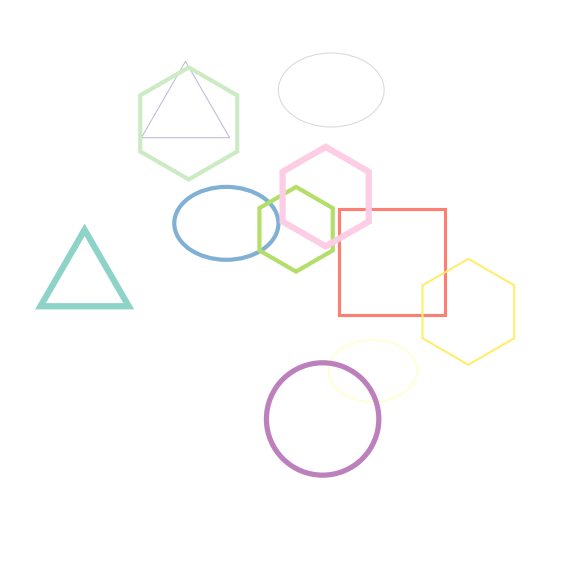[{"shape": "triangle", "thickness": 3, "radius": 0.44, "center": [0.147, 0.513]}, {"shape": "oval", "thickness": 0.5, "radius": 0.38, "center": [0.645, 0.357]}, {"shape": "triangle", "thickness": 0.5, "radius": 0.44, "center": [0.321, 0.805]}, {"shape": "square", "thickness": 1.5, "radius": 0.46, "center": [0.679, 0.545]}, {"shape": "oval", "thickness": 2, "radius": 0.45, "center": [0.392, 0.612]}, {"shape": "hexagon", "thickness": 2, "radius": 0.37, "center": [0.513, 0.602]}, {"shape": "hexagon", "thickness": 3, "radius": 0.43, "center": [0.564, 0.659]}, {"shape": "oval", "thickness": 0.5, "radius": 0.46, "center": [0.574, 0.843]}, {"shape": "circle", "thickness": 2.5, "radius": 0.49, "center": [0.559, 0.274]}, {"shape": "hexagon", "thickness": 2, "radius": 0.49, "center": [0.327, 0.785]}, {"shape": "hexagon", "thickness": 1, "radius": 0.46, "center": [0.811, 0.459]}]